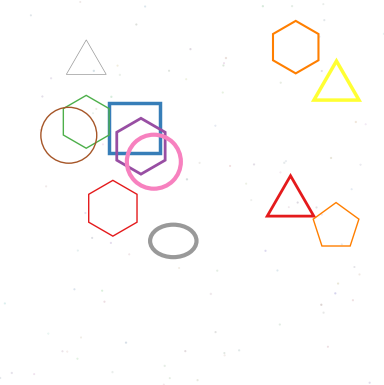[{"shape": "triangle", "thickness": 2, "radius": 0.35, "center": [0.755, 0.474]}, {"shape": "hexagon", "thickness": 1, "radius": 0.36, "center": [0.293, 0.459]}, {"shape": "square", "thickness": 2.5, "radius": 0.33, "center": [0.349, 0.667]}, {"shape": "hexagon", "thickness": 1, "radius": 0.34, "center": [0.224, 0.684]}, {"shape": "hexagon", "thickness": 2, "radius": 0.36, "center": [0.366, 0.62]}, {"shape": "hexagon", "thickness": 1.5, "radius": 0.34, "center": [0.768, 0.878]}, {"shape": "pentagon", "thickness": 1, "radius": 0.31, "center": [0.873, 0.411]}, {"shape": "triangle", "thickness": 2.5, "radius": 0.34, "center": [0.874, 0.774]}, {"shape": "circle", "thickness": 1, "radius": 0.36, "center": [0.179, 0.649]}, {"shape": "circle", "thickness": 3, "radius": 0.35, "center": [0.4, 0.58]}, {"shape": "oval", "thickness": 3, "radius": 0.3, "center": [0.45, 0.374]}, {"shape": "triangle", "thickness": 0.5, "radius": 0.3, "center": [0.224, 0.837]}]